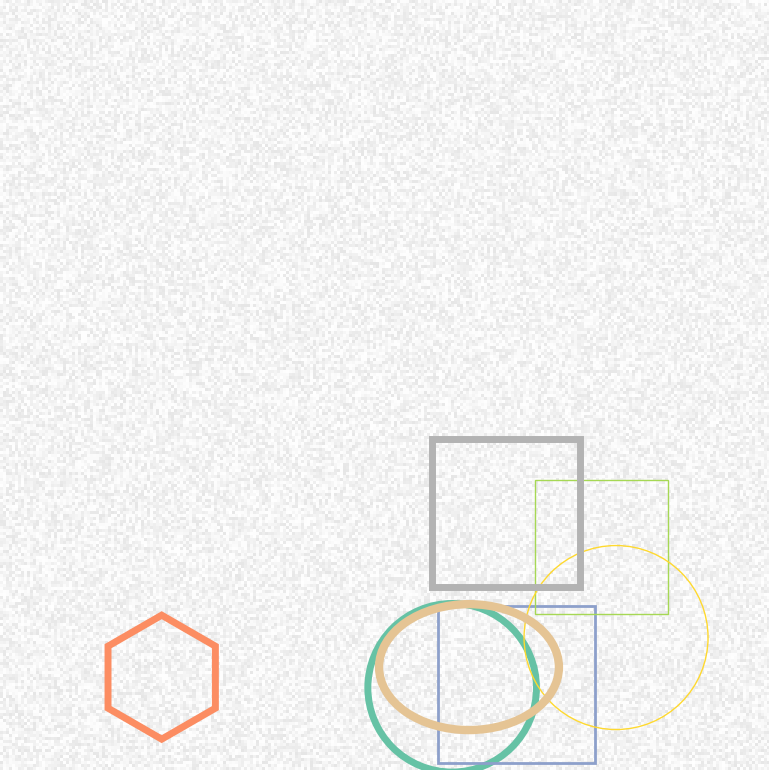[{"shape": "circle", "thickness": 2.5, "radius": 0.55, "center": [0.587, 0.107]}, {"shape": "hexagon", "thickness": 2.5, "radius": 0.4, "center": [0.21, 0.121]}, {"shape": "square", "thickness": 1, "radius": 0.51, "center": [0.671, 0.111]}, {"shape": "square", "thickness": 0.5, "radius": 0.43, "center": [0.781, 0.29]}, {"shape": "circle", "thickness": 0.5, "radius": 0.6, "center": [0.8, 0.172]}, {"shape": "oval", "thickness": 3, "radius": 0.58, "center": [0.609, 0.134]}, {"shape": "square", "thickness": 2.5, "radius": 0.48, "center": [0.658, 0.333]}]